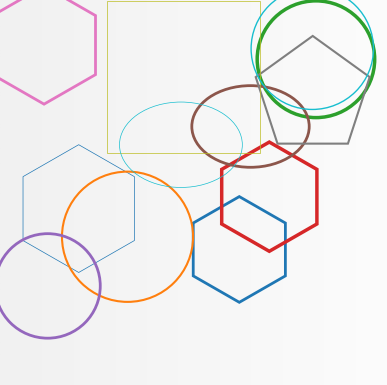[{"shape": "hexagon", "thickness": 0.5, "radius": 0.83, "center": [0.203, 0.458]}, {"shape": "hexagon", "thickness": 2, "radius": 0.69, "center": [0.618, 0.352]}, {"shape": "circle", "thickness": 1.5, "radius": 0.85, "center": [0.329, 0.385]}, {"shape": "circle", "thickness": 2.5, "radius": 0.76, "center": [0.815, 0.846]}, {"shape": "hexagon", "thickness": 2.5, "radius": 0.71, "center": [0.695, 0.489]}, {"shape": "circle", "thickness": 2, "radius": 0.68, "center": [0.123, 0.257]}, {"shape": "oval", "thickness": 2, "radius": 0.76, "center": [0.646, 0.672]}, {"shape": "hexagon", "thickness": 2, "radius": 0.77, "center": [0.114, 0.883]}, {"shape": "pentagon", "thickness": 1.5, "radius": 0.77, "center": [0.807, 0.752]}, {"shape": "square", "thickness": 0.5, "radius": 0.99, "center": [0.474, 0.801]}, {"shape": "oval", "thickness": 0.5, "radius": 0.79, "center": [0.467, 0.624]}, {"shape": "circle", "thickness": 1, "radius": 0.79, "center": [0.806, 0.874]}]